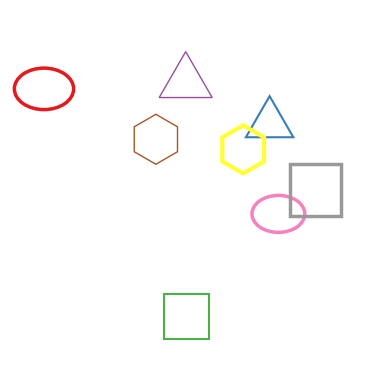[{"shape": "oval", "thickness": 2.5, "radius": 0.38, "center": [0.114, 0.769]}, {"shape": "triangle", "thickness": 1.5, "radius": 0.36, "center": [0.7, 0.679]}, {"shape": "square", "thickness": 1.5, "radius": 0.3, "center": [0.484, 0.178]}, {"shape": "triangle", "thickness": 1, "radius": 0.4, "center": [0.482, 0.786]}, {"shape": "hexagon", "thickness": 3, "radius": 0.31, "center": [0.632, 0.612]}, {"shape": "hexagon", "thickness": 1, "radius": 0.32, "center": [0.405, 0.638]}, {"shape": "oval", "thickness": 2.5, "radius": 0.34, "center": [0.723, 0.444]}, {"shape": "square", "thickness": 2.5, "radius": 0.33, "center": [0.819, 0.507]}]